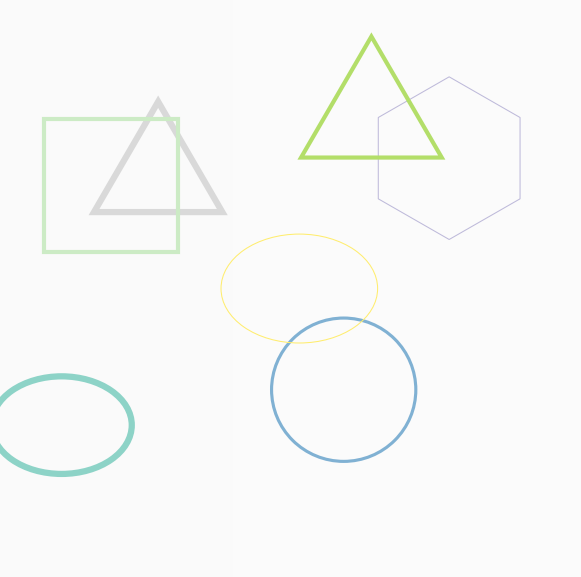[{"shape": "oval", "thickness": 3, "radius": 0.6, "center": [0.106, 0.263]}, {"shape": "hexagon", "thickness": 0.5, "radius": 0.7, "center": [0.773, 0.725]}, {"shape": "circle", "thickness": 1.5, "radius": 0.62, "center": [0.591, 0.324]}, {"shape": "triangle", "thickness": 2, "radius": 0.7, "center": [0.639, 0.796]}, {"shape": "triangle", "thickness": 3, "radius": 0.64, "center": [0.272, 0.696]}, {"shape": "square", "thickness": 2, "radius": 0.58, "center": [0.191, 0.679]}, {"shape": "oval", "thickness": 0.5, "radius": 0.67, "center": [0.515, 0.499]}]